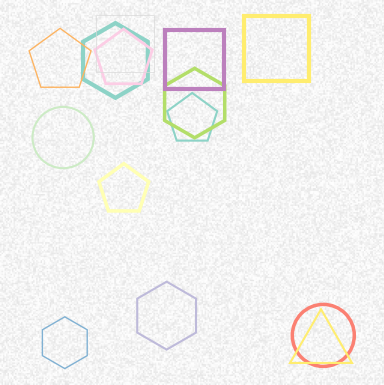[{"shape": "pentagon", "thickness": 1.5, "radius": 0.34, "center": [0.499, 0.69]}, {"shape": "hexagon", "thickness": 3, "radius": 0.49, "center": [0.3, 0.843]}, {"shape": "pentagon", "thickness": 2.5, "radius": 0.34, "center": [0.322, 0.507]}, {"shape": "hexagon", "thickness": 1.5, "radius": 0.44, "center": [0.433, 0.18]}, {"shape": "circle", "thickness": 2.5, "radius": 0.4, "center": [0.84, 0.129]}, {"shape": "hexagon", "thickness": 1, "radius": 0.34, "center": [0.168, 0.11]}, {"shape": "pentagon", "thickness": 1, "radius": 0.42, "center": [0.156, 0.842]}, {"shape": "hexagon", "thickness": 2.5, "radius": 0.45, "center": [0.506, 0.732]}, {"shape": "pentagon", "thickness": 2, "radius": 0.39, "center": [0.321, 0.846]}, {"shape": "square", "thickness": 0.5, "radius": 0.37, "center": [0.324, 0.887]}, {"shape": "square", "thickness": 3, "radius": 0.38, "center": [0.506, 0.845]}, {"shape": "circle", "thickness": 1.5, "radius": 0.4, "center": [0.164, 0.643]}, {"shape": "triangle", "thickness": 1.5, "radius": 0.46, "center": [0.834, 0.104]}, {"shape": "square", "thickness": 3, "radius": 0.43, "center": [0.718, 0.874]}]